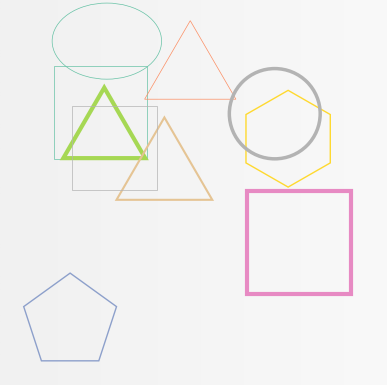[{"shape": "square", "thickness": 0.5, "radius": 0.6, "center": [0.26, 0.708]}, {"shape": "oval", "thickness": 0.5, "radius": 0.71, "center": [0.276, 0.893]}, {"shape": "triangle", "thickness": 0.5, "radius": 0.68, "center": [0.491, 0.81]}, {"shape": "pentagon", "thickness": 1, "radius": 0.63, "center": [0.181, 0.165]}, {"shape": "square", "thickness": 3, "radius": 0.67, "center": [0.772, 0.37]}, {"shape": "triangle", "thickness": 3, "radius": 0.61, "center": [0.269, 0.65]}, {"shape": "hexagon", "thickness": 1, "radius": 0.63, "center": [0.744, 0.64]}, {"shape": "triangle", "thickness": 1.5, "radius": 0.71, "center": [0.424, 0.552]}, {"shape": "circle", "thickness": 2.5, "radius": 0.59, "center": [0.709, 0.705]}, {"shape": "square", "thickness": 0.5, "radius": 0.55, "center": [0.296, 0.616]}]